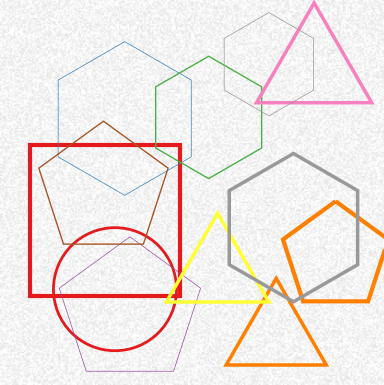[{"shape": "circle", "thickness": 2, "radius": 0.8, "center": [0.299, 0.249]}, {"shape": "square", "thickness": 3, "radius": 0.98, "center": [0.273, 0.428]}, {"shape": "hexagon", "thickness": 0.5, "radius": 1.0, "center": [0.324, 0.692]}, {"shape": "hexagon", "thickness": 1, "radius": 0.79, "center": [0.542, 0.695]}, {"shape": "pentagon", "thickness": 0.5, "radius": 0.97, "center": [0.337, 0.192]}, {"shape": "pentagon", "thickness": 3, "radius": 0.72, "center": [0.872, 0.334]}, {"shape": "triangle", "thickness": 2.5, "radius": 0.75, "center": [0.717, 0.127]}, {"shape": "triangle", "thickness": 2.5, "radius": 0.77, "center": [0.565, 0.292]}, {"shape": "pentagon", "thickness": 1, "radius": 0.88, "center": [0.269, 0.509]}, {"shape": "triangle", "thickness": 2.5, "radius": 0.86, "center": [0.816, 0.82]}, {"shape": "hexagon", "thickness": 0.5, "radius": 0.67, "center": [0.698, 0.833]}, {"shape": "hexagon", "thickness": 2.5, "radius": 0.96, "center": [0.762, 0.409]}]